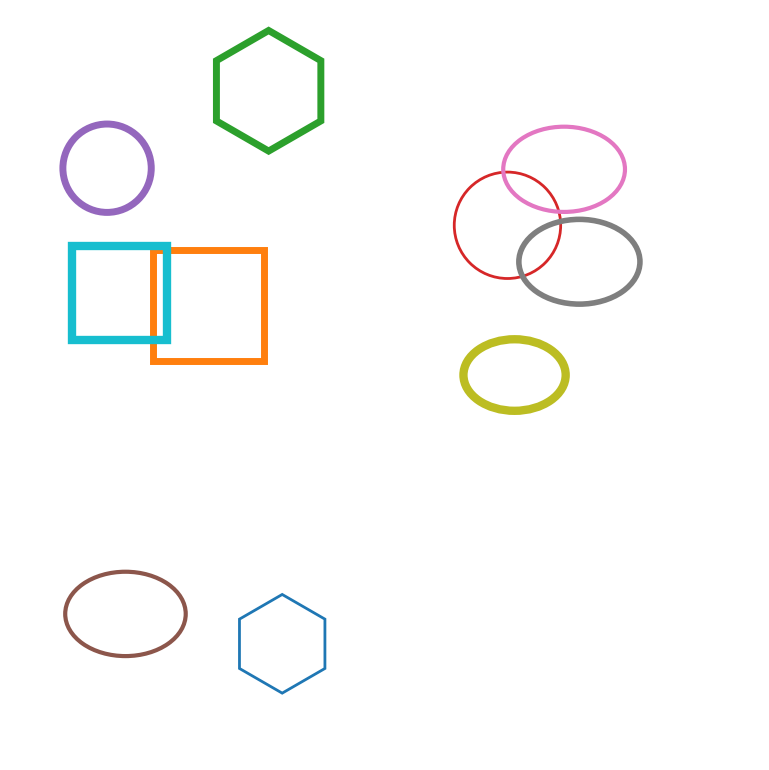[{"shape": "hexagon", "thickness": 1, "radius": 0.32, "center": [0.366, 0.164]}, {"shape": "square", "thickness": 2.5, "radius": 0.36, "center": [0.271, 0.603]}, {"shape": "hexagon", "thickness": 2.5, "radius": 0.39, "center": [0.349, 0.882]}, {"shape": "circle", "thickness": 1, "radius": 0.35, "center": [0.659, 0.707]}, {"shape": "circle", "thickness": 2.5, "radius": 0.29, "center": [0.139, 0.782]}, {"shape": "oval", "thickness": 1.5, "radius": 0.39, "center": [0.163, 0.203]}, {"shape": "oval", "thickness": 1.5, "radius": 0.4, "center": [0.733, 0.78]}, {"shape": "oval", "thickness": 2, "radius": 0.39, "center": [0.752, 0.66]}, {"shape": "oval", "thickness": 3, "radius": 0.33, "center": [0.668, 0.513]}, {"shape": "square", "thickness": 3, "radius": 0.31, "center": [0.155, 0.619]}]